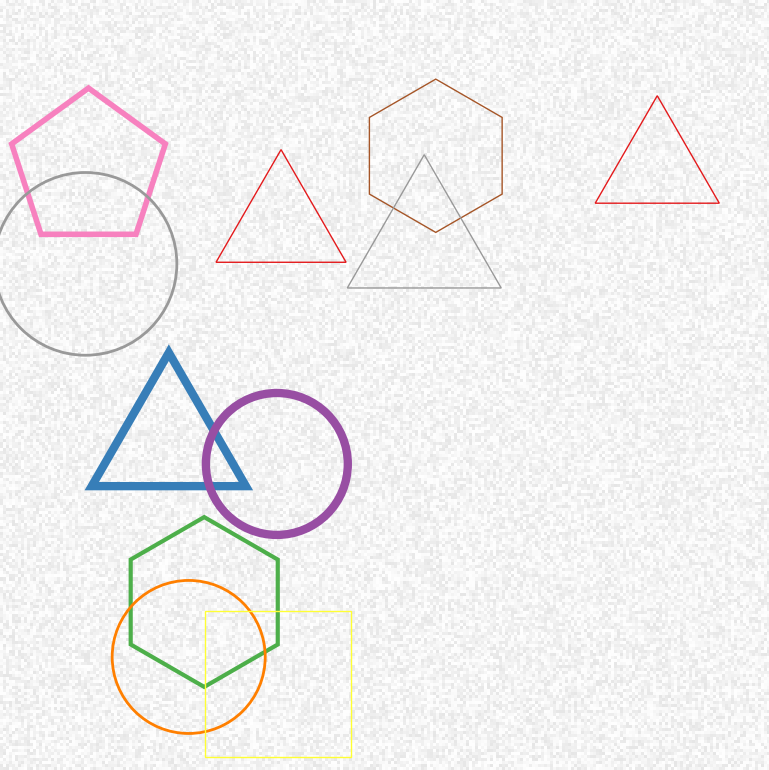[{"shape": "triangle", "thickness": 0.5, "radius": 0.47, "center": [0.854, 0.783]}, {"shape": "triangle", "thickness": 0.5, "radius": 0.49, "center": [0.365, 0.708]}, {"shape": "triangle", "thickness": 3, "radius": 0.58, "center": [0.219, 0.426]}, {"shape": "hexagon", "thickness": 1.5, "radius": 0.55, "center": [0.265, 0.218]}, {"shape": "circle", "thickness": 3, "radius": 0.46, "center": [0.36, 0.397]}, {"shape": "circle", "thickness": 1, "radius": 0.5, "center": [0.245, 0.147]}, {"shape": "square", "thickness": 0.5, "radius": 0.47, "center": [0.361, 0.111]}, {"shape": "hexagon", "thickness": 0.5, "radius": 0.5, "center": [0.566, 0.798]}, {"shape": "pentagon", "thickness": 2, "radius": 0.52, "center": [0.115, 0.781]}, {"shape": "circle", "thickness": 1, "radius": 0.59, "center": [0.111, 0.657]}, {"shape": "triangle", "thickness": 0.5, "radius": 0.58, "center": [0.551, 0.684]}]